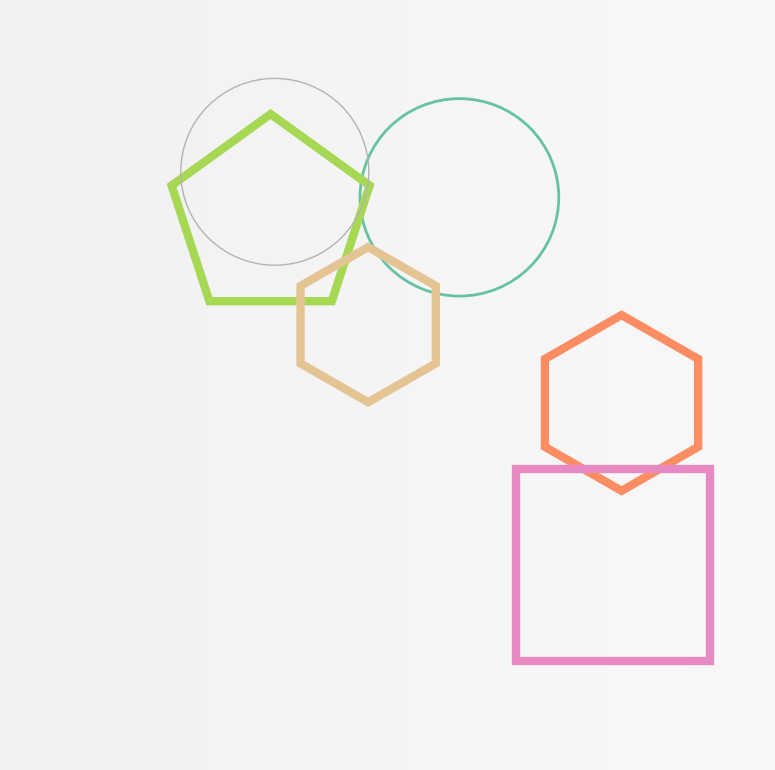[{"shape": "circle", "thickness": 1, "radius": 0.64, "center": [0.593, 0.744]}, {"shape": "hexagon", "thickness": 3, "radius": 0.57, "center": [0.802, 0.477]}, {"shape": "square", "thickness": 3, "radius": 0.62, "center": [0.791, 0.266]}, {"shape": "pentagon", "thickness": 3, "radius": 0.67, "center": [0.349, 0.718]}, {"shape": "hexagon", "thickness": 3, "radius": 0.5, "center": [0.475, 0.578]}, {"shape": "circle", "thickness": 0.5, "radius": 0.61, "center": [0.355, 0.777]}]